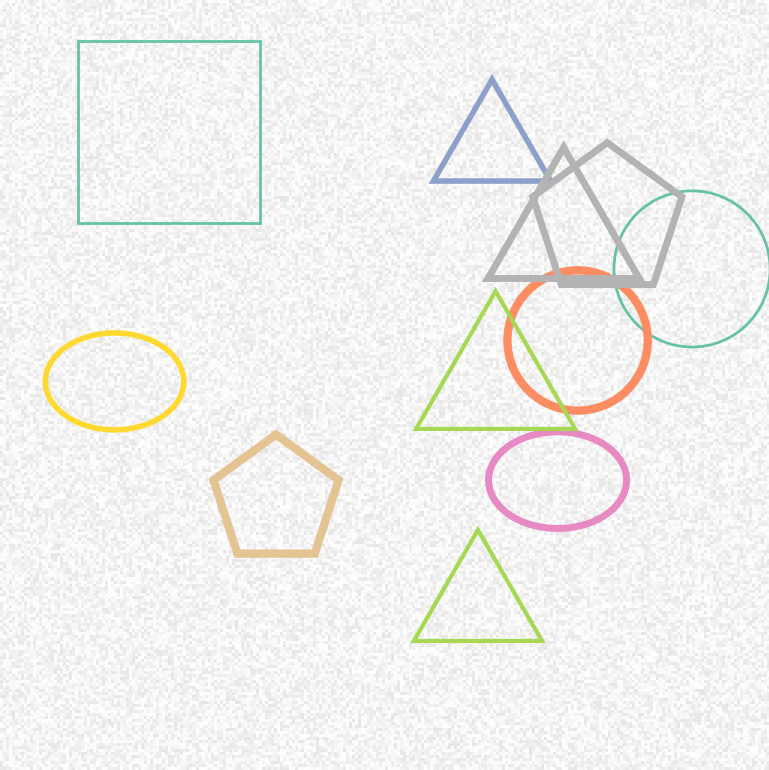[{"shape": "square", "thickness": 1, "radius": 0.59, "center": [0.22, 0.828]}, {"shape": "circle", "thickness": 1, "radius": 0.51, "center": [0.899, 0.651]}, {"shape": "circle", "thickness": 3, "radius": 0.46, "center": [0.75, 0.558]}, {"shape": "triangle", "thickness": 2, "radius": 0.44, "center": [0.639, 0.809]}, {"shape": "oval", "thickness": 2.5, "radius": 0.45, "center": [0.724, 0.376]}, {"shape": "triangle", "thickness": 1.5, "radius": 0.48, "center": [0.621, 0.216]}, {"shape": "triangle", "thickness": 1.5, "radius": 0.6, "center": [0.644, 0.503]}, {"shape": "oval", "thickness": 2, "radius": 0.45, "center": [0.149, 0.505]}, {"shape": "pentagon", "thickness": 3, "radius": 0.43, "center": [0.359, 0.35]}, {"shape": "pentagon", "thickness": 2.5, "radius": 0.51, "center": [0.789, 0.713]}, {"shape": "triangle", "thickness": 2.5, "radius": 0.57, "center": [0.732, 0.695]}]